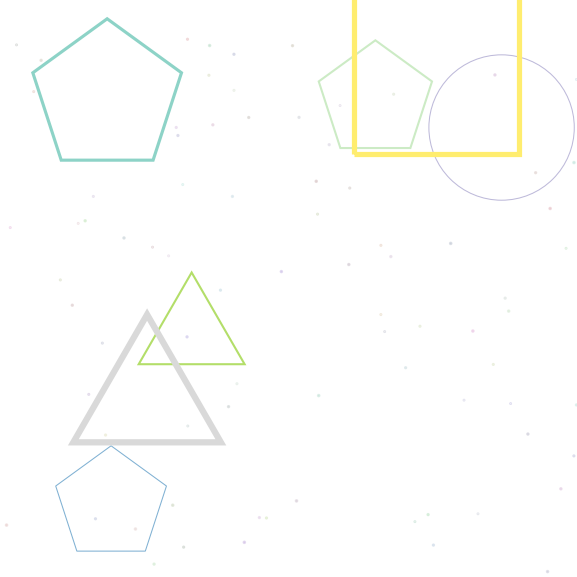[{"shape": "pentagon", "thickness": 1.5, "radius": 0.68, "center": [0.186, 0.831]}, {"shape": "circle", "thickness": 0.5, "radius": 0.63, "center": [0.869, 0.778]}, {"shape": "pentagon", "thickness": 0.5, "radius": 0.5, "center": [0.192, 0.126]}, {"shape": "triangle", "thickness": 1, "radius": 0.53, "center": [0.332, 0.421]}, {"shape": "triangle", "thickness": 3, "radius": 0.74, "center": [0.255, 0.307]}, {"shape": "pentagon", "thickness": 1, "radius": 0.52, "center": [0.65, 0.826]}, {"shape": "square", "thickness": 2.5, "radius": 0.72, "center": [0.756, 0.875]}]